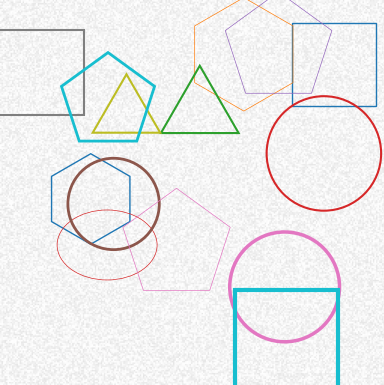[{"shape": "hexagon", "thickness": 1, "radius": 0.59, "center": [0.236, 0.483]}, {"shape": "square", "thickness": 1, "radius": 0.54, "center": [0.868, 0.832]}, {"shape": "hexagon", "thickness": 0.5, "radius": 0.74, "center": [0.633, 0.859]}, {"shape": "triangle", "thickness": 1.5, "radius": 0.58, "center": [0.519, 0.713]}, {"shape": "circle", "thickness": 1.5, "radius": 0.74, "center": [0.841, 0.601]}, {"shape": "oval", "thickness": 0.5, "radius": 0.65, "center": [0.278, 0.364]}, {"shape": "pentagon", "thickness": 0.5, "radius": 0.73, "center": [0.724, 0.876]}, {"shape": "circle", "thickness": 2, "radius": 0.59, "center": [0.295, 0.47]}, {"shape": "pentagon", "thickness": 0.5, "radius": 0.73, "center": [0.459, 0.364]}, {"shape": "circle", "thickness": 2.5, "radius": 0.71, "center": [0.739, 0.255]}, {"shape": "square", "thickness": 1.5, "radius": 0.56, "center": [0.108, 0.812]}, {"shape": "triangle", "thickness": 1.5, "radius": 0.51, "center": [0.329, 0.706]}, {"shape": "pentagon", "thickness": 2, "radius": 0.64, "center": [0.281, 0.736]}, {"shape": "square", "thickness": 3, "radius": 0.67, "center": [0.744, 0.113]}]